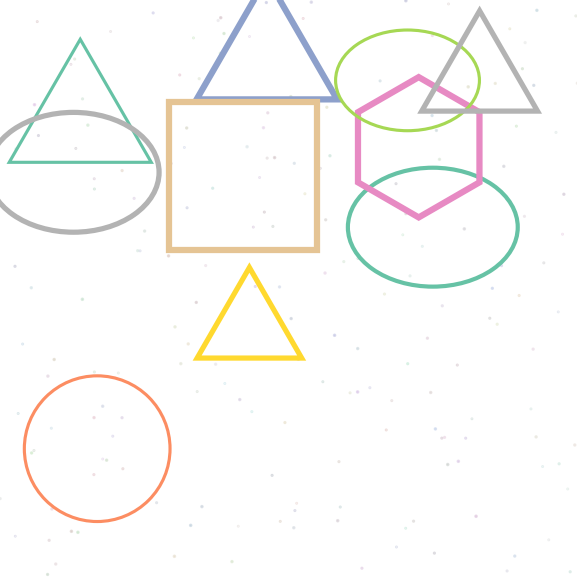[{"shape": "triangle", "thickness": 1.5, "radius": 0.71, "center": [0.139, 0.789]}, {"shape": "oval", "thickness": 2, "radius": 0.74, "center": [0.749, 0.606]}, {"shape": "circle", "thickness": 1.5, "radius": 0.63, "center": [0.168, 0.222]}, {"shape": "triangle", "thickness": 3, "radius": 0.7, "center": [0.462, 0.897]}, {"shape": "hexagon", "thickness": 3, "radius": 0.61, "center": [0.725, 0.744]}, {"shape": "oval", "thickness": 1.5, "radius": 0.62, "center": [0.706, 0.86]}, {"shape": "triangle", "thickness": 2.5, "radius": 0.52, "center": [0.432, 0.431]}, {"shape": "square", "thickness": 3, "radius": 0.64, "center": [0.421, 0.694]}, {"shape": "triangle", "thickness": 2.5, "radius": 0.58, "center": [0.831, 0.865]}, {"shape": "oval", "thickness": 2.5, "radius": 0.74, "center": [0.127, 0.701]}]